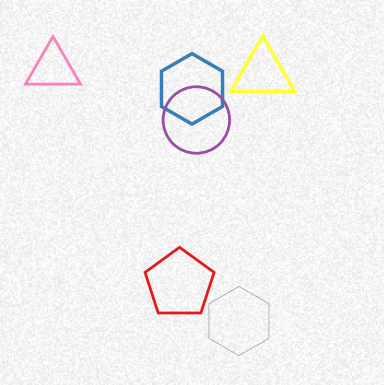[{"shape": "pentagon", "thickness": 2, "radius": 0.47, "center": [0.466, 0.263]}, {"shape": "hexagon", "thickness": 2.5, "radius": 0.46, "center": [0.499, 0.769]}, {"shape": "circle", "thickness": 2, "radius": 0.43, "center": [0.51, 0.688]}, {"shape": "triangle", "thickness": 2.5, "radius": 0.48, "center": [0.683, 0.81]}, {"shape": "triangle", "thickness": 2, "radius": 0.41, "center": [0.138, 0.823]}, {"shape": "hexagon", "thickness": 0.5, "radius": 0.45, "center": [0.621, 0.166]}]